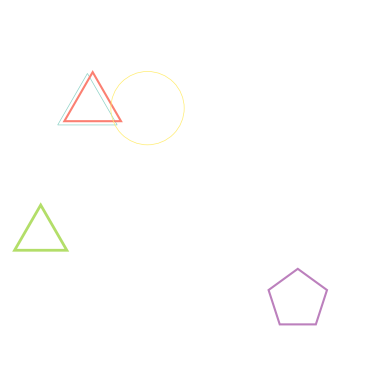[{"shape": "triangle", "thickness": 0.5, "radius": 0.45, "center": [0.227, 0.72]}, {"shape": "triangle", "thickness": 1.5, "radius": 0.42, "center": [0.241, 0.728]}, {"shape": "triangle", "thickness": 2, "radius": 0.39, "center": [0.106, 0.389]}, {"shape": "pentagon", "thickness": 1.5, "radius": 0.4, "center": [0.773, 0.222]}, {"shape": "circle", "thickness": 0.5, "radius": 0.48, "center": [0.383, 0.719]}]